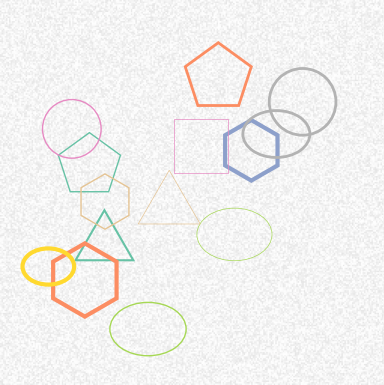[{"shape": "triangle", "thickness": 1.5, "radius": 0.43, "center": [0.271, 0.367]}, {"shape": "pentagon", "thickness": 1, "radius": 0.42, "center": [0.232, 0.571]}, {"shape": "hexagon", "thickness": 3, "radius": 0.48, "center": [0.22, 0.273]}, {"shape": "pentagon", "thickness": 2, "radius": 0.45, "center": [0.567, 0.799]}, {"shape": "hexagon", "thickness": 3, "radius": 0.39, "center": [0.653, 0.61]}, {"shape": "square", "thickness": 0.5, "radius": 0.35, "center": [0.522, 0.621]}, {"shape": "circle", "thickness": 1, "radius": 0.38, "center": [0.187, 0.665]}, {"shape": "oval", "thickness": 0.5, "radius": 0.49, "center": [0.609, 0.391]}, {"shape": "oval", "thickness": 1, "radius": 0.5, "center": [0.384, 0.145]}, {"shape": "oval", "thickness": 3, "radius": 0.34, "center": [0.126, 0.308]}, {"shape": "hexagon", "thickness": 1, "radius": 0.36, "center": [0.273, 0.476]}, {"shape": "triangle", "thickness": 0.5, "radius": 0.47, "center": [0.44, 0.465]}, {"shape": "circle", "thickness": 2, "radius": 0.43, "center": [0.786, 0.735]}, {"shape": "oval", "thickness": 2, "radius": 0.44, "center": [0.718, 0.652]}]